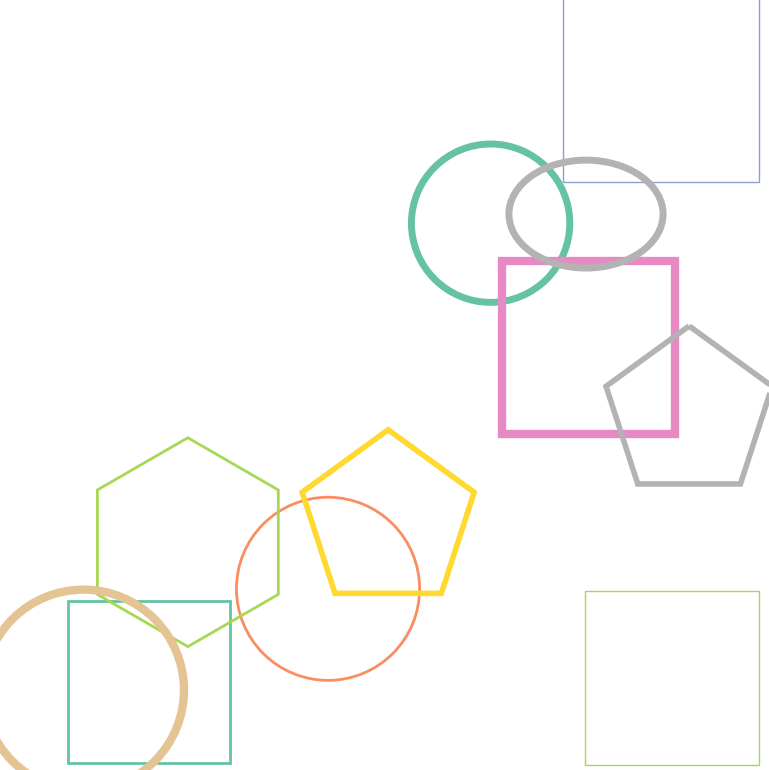[{"shape": "circle", "thickness": 2.5, "radius": 0.51, "center": [0.637, 0.71]}, {"shape": "square", "thickness": 1, "radius": 0.53, "center": [0.193, 0.115]}, {"shape": "circle", "thickness": 1, "radius": 0.59, "center": [0.426, 0.235]}, {"shape": "square", "thickness": 0.5, "radius": 0.64, "center": [0.858, 0.891]}, {"shape": "square", "thickness": 3, "radius": 0.56, "center": [0.764, 0.549]}, {"shape": "square", "thickness": 0.5, "radius": 0.56, "center": [0.872, 0.119]}, {"shape": "hexagon", "thickness": 1, "radius": 0.68, "center": [0.244, 0.296]}, {"shape": "pentagon", "thickness": 2, "radius": 0.59, "center": [0.504, 0.324]}, {"shape": "circle", "thickness": 3, "radius": 0.65, "center": [0.108, 0.104]}, {"shape": "pentagon", "thickness": 2, "radius": 0.57, "center": [0.895, 0.463]}, {"shape": "oval", "thickness": 2.5, "radius": 0.5, "center": [0.761, 0.722]}]